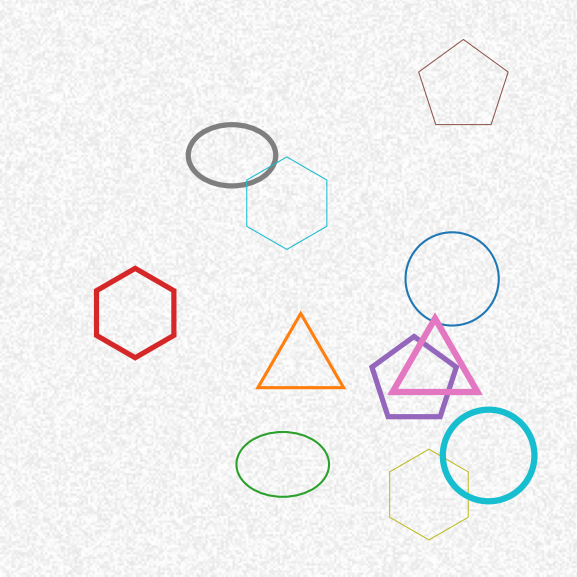[{"shape": "circle", "thickness": 1, "radius": 0.4, "center": [0.783, 0.516]}, {"shape": "triangle", "thickness": 1.5, "radius": 0.43, "center": [0.521, 0.371]}, {"shape": "oval", "thickness": 1, "radius": 0.4, "center": [0.49, 0.195]}, {"shape": "hexagon", "thickness": 2.5, "radius": 0.39, "center": [0.234, 0.457]}, {"shape": "pentagon", "thickness": 2.5, "radius": 0.38, "center": [0.717, 0.34]}, {"shape": "pentagon", "thickness": 0.5, "radius": 0.41, "center": [0.802, 0.849]}, {"shape": "triangle", "thickness": 3, "radius": 0.42, "center": [0.753, 0.363]}, {"shape": "oval", "thickness": 2.5, "radius": 0.38, "center": [0.402, 0.73]}, {"shape": "hexagon", "thickness": 0.5, "radius": 0.39, "center": [0.743, 0.143]}, {"shape": "hexagon", "thickness": 0.5, "radius": 0.4, "center": [0.497, 0.647]}, {"shape": "circle", "thickness": 3, "radius": 0.4, "center": [0.846, 0.21]}]